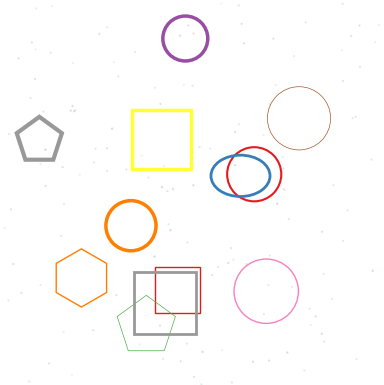[{"shape": "square", "thickness": 1, "radius": 0.29, "center": [0.461, 0.247]}, {"shape": "circle", "thickness": 1.5, "radius": 0.35, "center": [0.66, 0.547]}, {"shape": "oval", "thickness": 2, "radius": 0.38, "center": [0.625, 0.543]}, {"shape": "pentagon", "thickness": 0.5, "radius": 0.4, "center": [0.38, 0.153]}, {"shape": "circle", "thickness": 2.5, "radius": 0.29, "center": [0.481, 0.9]}, {"shape": "circle", "thickness": 2.5, "radius": 0.33, "center": [0.34, 0.414]}, {"shape": "hexagon", "thickness": 1, "radius": 0.38, "center": [0.211, 0.278]}, {"shape": "square", "thickness": 2.5, "radius": 0.38, "center": [0.419, 0.637]}, {"shape": "circle", "thickness": 0.5, "radius": 0.41, "center": [0.777, 0.693]}, {"shape": "circle", "thickness": 1, "radius": 0.42, "center": [0.691, 0.244]}, {"shape": "square", "thickness": 2, "radius": 0.4, "center": [0.429, 0.213]}, {"shape": "pentagon", "thickness": 3, "radius": 0.31, "center": [0.102, 0.635]}]